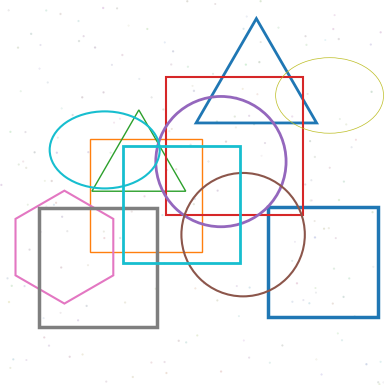[{"shape": "square", "thickness": 2.5, "radius": 0.71, "center": [0.84, 0.319]}, {"shape": "triangle", "thickness": 2, "radius": 0.9, "center": [0.666, 0.771]}, {"shape": "square", "thickness": 1, "radius": 0.73, "center": [0.379, 0.492]}, {"shape": "triangle", "thickness": 1, "radius": 0.7, "center": [0.361, 0.574]}, {"shape": "square", "thickness": 1.5, "radius": 0.9, "center": [0.609, 0.62]}, {"shape": "circle", "thickness": 2, "radius": 0.85, "center": [0.574, 0.58]}, {"shape": "circle", "thickness": 1.5, "radius": 0.8, "center": [0.631, 0.391]}, {"shape": "hexagon", "thickness": 1.5, "radius": 0.73, "center": [0.167, 0.358]}, {"shape": "square", "thickness": 2.5, "radius": 0.77, "center": [0.255, 0.305]}, {"shape": "oval", "thickness": 0.5, "radius": 0.7, "center": [0.856, 0.752]}, {"shape": "square", "thickness": 2, "radius": 0.76, "center": [0.471, 0.469]}, {"shape": "oval", "thickness": 1.5, "radius": 0.71, "center": [0.272, 0.611]}]